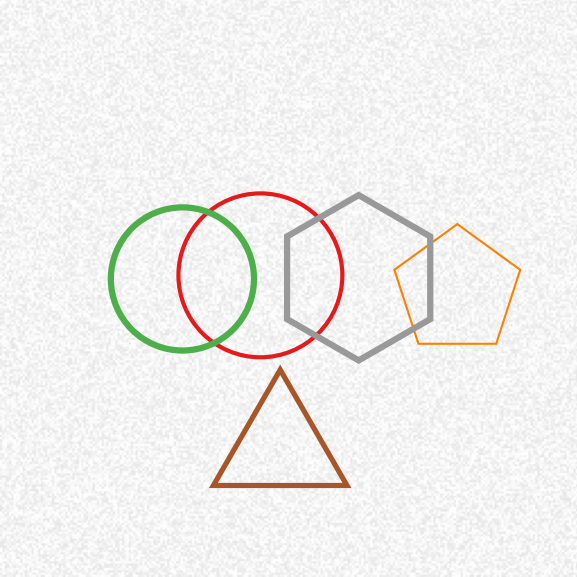[{"shape": "circle", "thickness": 2, "radius": 0.71, "center": [0.451, 0.522]}, {"shape": "circle", "thickness": 3, "radius": 0.62, "center": [0.316, 0.516]}, {"shape": "pentagon", "thickness": 1, "radius": 0.57, "center": [0.792, 0.496]}, {"shape": "triangle", "thickness": 2.5, "radius": 0.67, "center": [0.485, 0.225]}, {"shape": "hexagon", "thickness": 3, "radius": 0.72, "center": [0.621, 0.518]}]